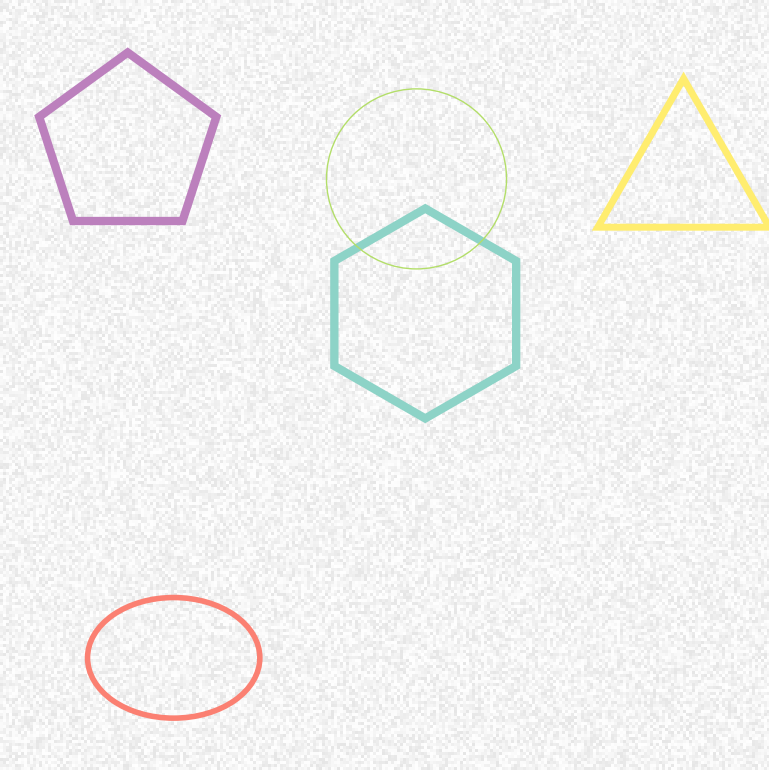[{"shape": "hexagon", "thickness": 3, "radius": 0.68, "center": [0.552, 0.593]}, {"shape": "oval", "thickness": 2, "radius": 0.56, "center": [0.226, 0.146]}, {"shape": "circle", "thickness": 0.5, "radius": 0.58, "center": [0.541, 0.768]}, {"shape": "pentagon", "thickness": 3, "radius": 0.6, "center": [0.166, 0.811]}, {"shape": "triangle", "thickness": 2.5, "radius": 0.64, "center": [0.888, 0.769]}]